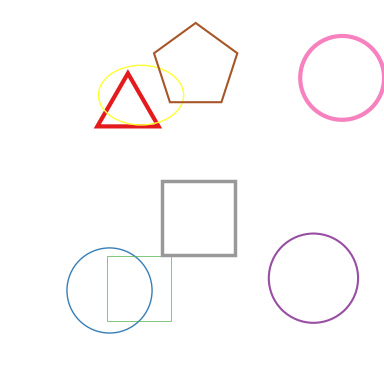[{"shape": "triangle", "thickness": 3, "radius": 0.46, "center": [0.332, 0.718]}, {"shape": "circle", "thickness": 1, "radius": 0.55, "center": [0.284, 0.246]}, {"shape": "square", "thickness": 0.5, "radius": 0.42, "center": [0.362, 0.25]}, {"shape": "circle", "thickness": 1.5, "radius": 0.58, "center": [0.814, 0.277]}, {"shape": "oval", "thickness": 1, "radius": 0.55, "center": [0.366, 0.753]}, {"shape": "pentagon", "thickness": 1.5, "radius": 0.57, "center": [0.508, 0.827]}, {"shape": "circle", "thickness": 3, "radius": 0.54, "center": [0.889, 0.798]}, {"shape": "square", "thickness": 2.5, "radius": 0.48, "center": [0.515, 0.434]}]